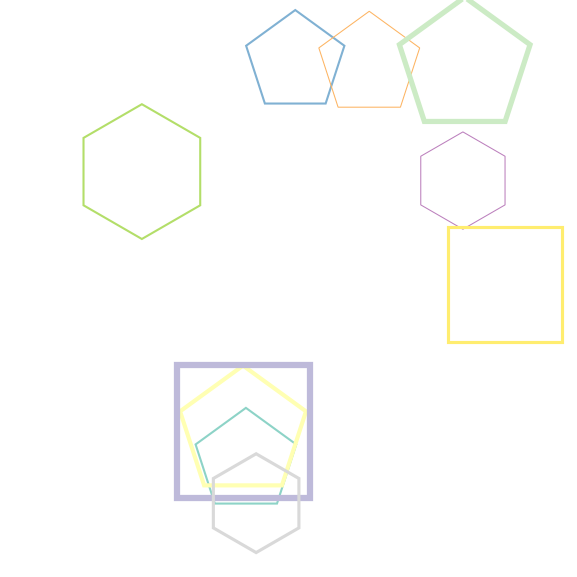[{"shape": "pentagon", "thickness": 1, "radius": 0.46, "center": [0.426, 0.201]}, {"shape": "pentagon", "thickness": 2, "radius": 0.57, "center": [0.421, 0.251]}, {"shape": "square", "thickness": 3, "radius": 0.58, "center": [0.422, 0.252]}, {"shape": "pentagon", "thickness": 1, "radius": 0.45, "center": [0.511, 0.892]}, {"shape": "pentagon", "thickness": 0.5, "radius": 0.46, "center": [0.639, 0.888]}, {"shape": "hexagon", "thickness": 1, "radius": 0.58, "center": [0.246, 0.702]}, {"shape": "hexagon", "thickness": 1.5, "radius": 0.43, "center": [0.444, 0.128]}, {"shape": "hexagon", "thickness": 0.5, "radius": 0.42, "center": [0.802, 0.686]}, {"shape": "pentagon", "thickness": 2.5, "radius": 0.59, "center": [0.805, 0.885]}, {"shape": "square", "thickness": 1.5, "radius": 0.5, "center": [0.875, 0.507]}]